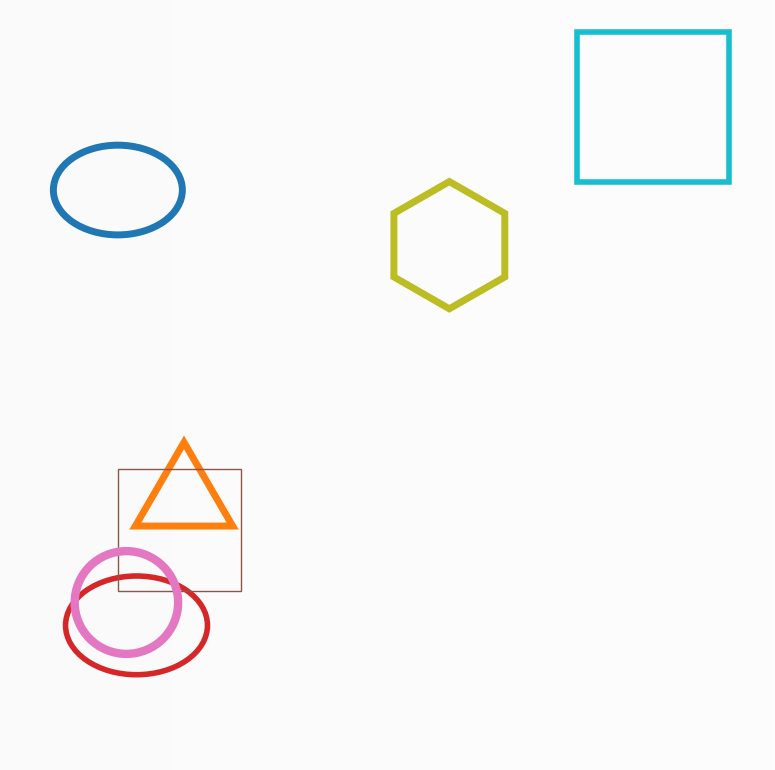[{"shape": "oval", "thickness": 2.5, "radius": 0.42, "center": [0.152, 0.753]}, {"shape": "triangle", "thickness": 2.5, "radius": 0.36, "center": [0.237, 0.353]}, {"shape": "oval", "thickness": 2, "radius": 0.46, "center": [0.176, 0.188]}, {"shape": "square", "thickness": 0.5, "radius": 0.4, "center": [0.232, 0.312]}, {"shape": "circle", "thickness": 3, "radius": 0.33, "center": [0.163, 0.218]}, {"shape": "hexagon", "thickness": 2.5, "radius": 0.41, "center": [0.58, 0.682]}, {"shape": "square", "thickness": 2, "radius": 0.49, "center": [0.843, 0.861]}]